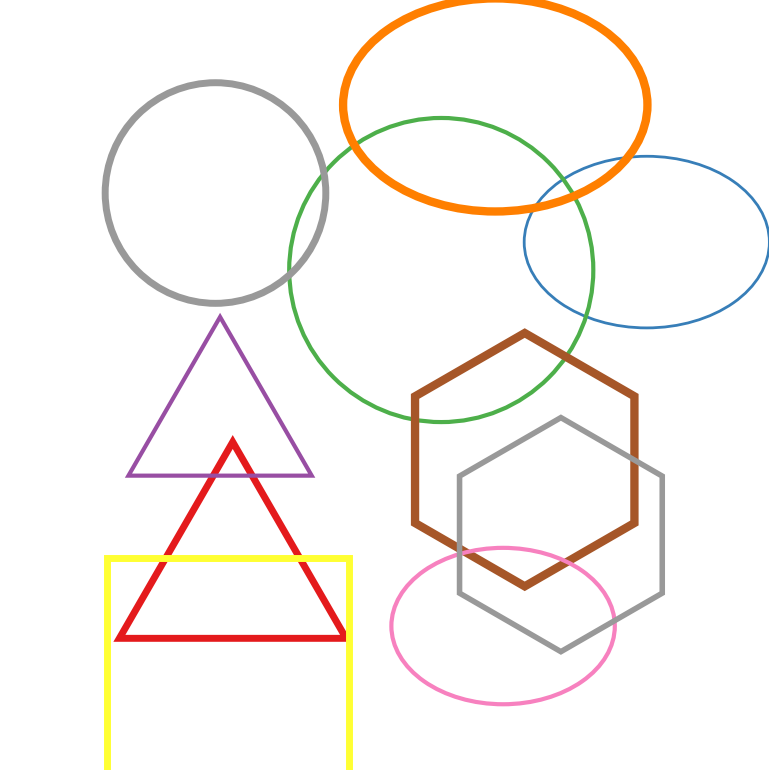[{"shape": "triangle", "thickness": 2.5, "radius": 0.85, "center": [0.302, 0.256]}, {"shape": "oval", "thickness": 1, "radius": 0.8, "center": [0.84, 0.686]}, {"shape": "circle", "thickness": 1.5, "radius": 0.99, "center": [0.573, 0.649]}, {"shape": "triangle", "thickness": 1.5, "radius": 0.69, "center": [0.286, 0.451]}, {"shape": "oval", "thickness": 3, "radius": 0.99, "center": [0.643, 0.864]}, {"shape": "square", "thickness": 2.5, "radius": 0.78, "center": [0.296, 0.118]}, {"shape": "hexagon", "thickness": 3, "radius": 0.82, "center": [0.681, 0.403]}, {"shape": "oval", "thickness": 1.5, "radius": 0.73, "center": [0.653, 0.187]}, {"shape": "circle", "thickness": 2.5, "radius": 0.72, "center": [0.28, 0.749]}, {"shape": "hexagon", "thickness": 2, "radius": 0.76, "center": [0.728, 0.306]}]